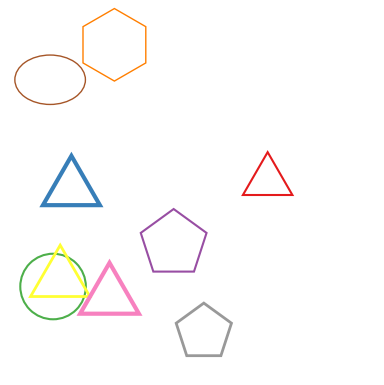[{"shape": "triangle", "thickness": 1.5, "radius": 0.37, "center": [0.695, 0.531]}, {"shape": "triangle", "thickness": 3, "radius": 0.43, "center": [0.185, 0.51]}, {"shape": "circle", "thickness": 1.5, "radius": 0.43, "center": [0.138, 0.256]}, {"shape": "pentagon", "thickness": 1.5, "radius": 0.45, "center": [0.451, 0.367]}, {"shape": "hexagon", "thickness": 1, "radius": 0.47, "center": [0.297, 0.884]}, {"shape": "triangle", "thickness": 2, "radius": 0.44, "center": [0.156, 0.274]}, {"shape": "oval", "thickness": 1, "radius": 0.46, "center": [0.13, 0.793]}, {"shape": "triangle", "thickness": 3, "radius": 0.44, "center": [0.284, 0.229]}, {"shape": "pentagon", "thickness": 2, "radius": 0.38, "center": [0.529, 0.137]}]